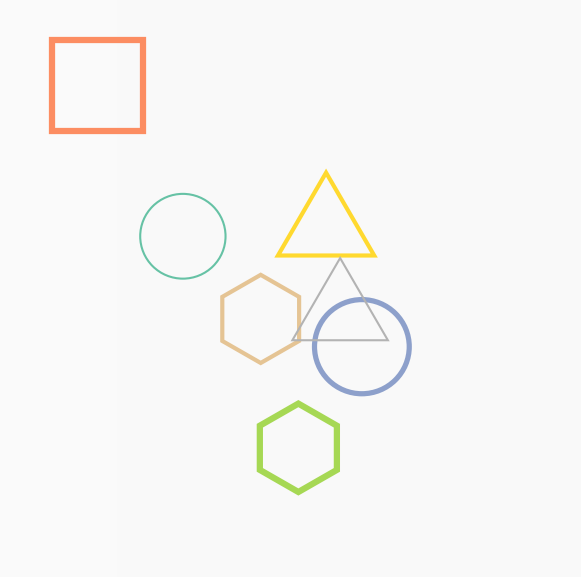[{"shape": "circle", "thickness": 1, "radius": 0.37, "center": [0.315, 0.59]}, {"shape": "square", "thickness": 3, "radius": 0.39, "center": [0.168, 0.851]}, {"shape": "circle", "thickness": 2.5, "radius": 0.41, "center": [0.623, 0.399]}, {"shape": "hexagon", "thickness": 3, "radius": 0.38, "center": [0.513, 0.224]}, {"shape": "triangle", "thickness": 2, "radius": 0.48, "center": [0.561, 0.605]}, {"shape": "hexagon", "thickness": 2, "radius": 0.38, "center": [0.449, 0.447]}, {"shape": "triangle", "thickness": 1, "radius": 0.47, "center": [0.585, 0.457]}]